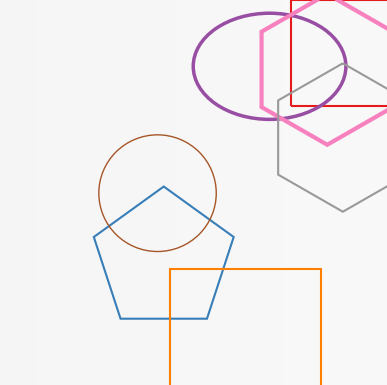[{"shape": "square", "thickness": 1.5, "radius": 0.69, "center": [0.889, 0.861]}, {"shape": "pentagon", "thickness": 1.5, "radius": 0.95, "center": [0.423, 0.326]}, {"shape": "oval", "thickness": 2.5, "radius": 0.98, "center": [0.696, 0.828]}, {"shape": "square", "thickness": 1.5, "radius": 0.97, "center": [0.633, 0.106]}, {"shape": "circle", "thickness": 1, "radius": 0.76, "center": [0.407, 0.498]}, {"shape": "hexagon", "thickness": 3, "radius": 0.98, "center": [0.845, 0.82]}, {"shape": "hexagon", "thickness": 1.5, "radius": 0.96, "center": [0.885, 0.643]}]